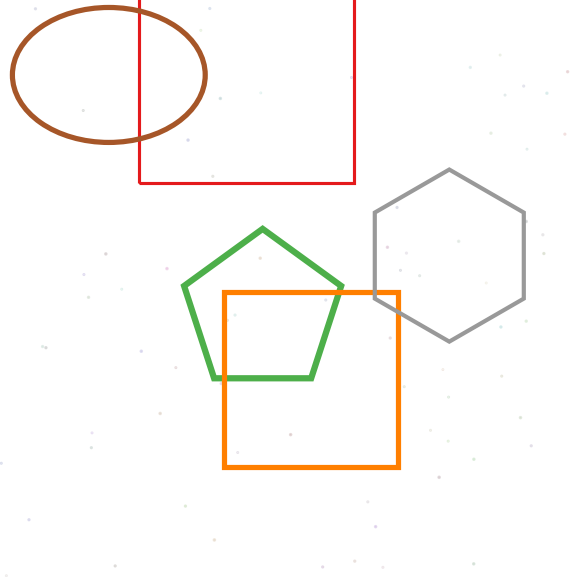[{"shape": "square", "thickness": 1.5, "radius": 0.93, "center": [0.426, 0.868]}, {"shape": "pentagon", "thickness": 3, "radius": 0.71, "center": [0.455, 0.46]}, {"shape": "square", "thickness": 2.5, "radius": 0.75, "center": [0.538, 0.342]}, {"shape": "oval", "thickness": 2.5, "radius": 0.83, "center": [0.188, 0.869]}, {"shape": "hexagon", "thickness": 2, "radius": 0.74, "center": [0.778, 0.557]}]